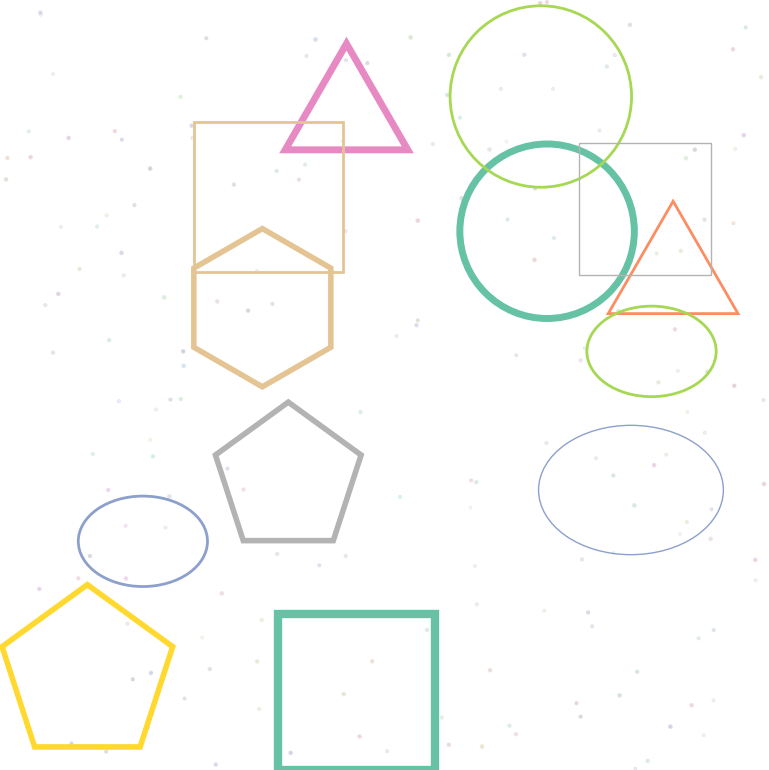[{"shape": "square", "thickness": 3, "radius": 0.51, "center": [0.463, 0.101]}, {"shape": "circle", "thickness": 2.5, "radius": 0.57, "center": [0.711, 0.7]}, {"shape": "triangle", "thickness": 1, "radius": 0.49, "center": [0.874, 0.641]}, {"shape": "oval", "thickness": 1, "radius": 0.42, "center": [0.186, 0.297]}, {"shape": "oval", "thickness": 0.5, "radius": 0.6, "center": [0.819, 0.364]}, {"shape": "triangle", "thickness": 2.5, "radius": 0.46, "center": [0.45, 0.851]}, {"shape": "circle", "thickness": 1, "radius": 0.59, "center": [0.702, 0.875]}, {"shape": "oval", "thickness": 1, "radius": 0.42, "center": [0.846, 0.544]}, {"shape": "pentagon", "thickness": 2, "radius": 0.58, "center": [0.113, 0.124]}, {"shape": "square", "thickness": 1, "radius": 0.48, "center": [0.348, 0.744]}, {"shape": "hexagon", "thickness": 2, "radius": 0.51, "center": [0.341, 0.6]}, {"shape": "square", "thickness": 0.5, "radius": 0.43, "center": [0.838, 0.729]}, {"shape": "pentagon", "thickness": 2, "radius": 0.5, "center": [0.374, 0.378]}]